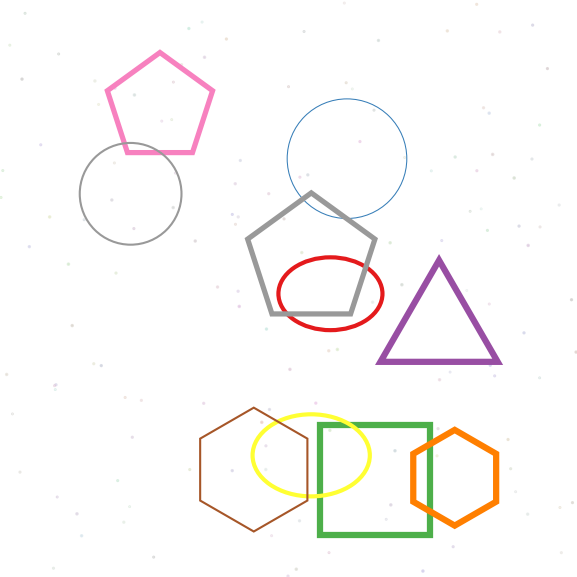[{"shape": "oval", "thickness": 2, "radius": 0.45, "center": [0.572, 0.49]}, {"shape": "circle", "thickness": 0.5, "radius": 0.52, "center": [0.601, 0.724]}, {"shape": "square", "thickness": 3, "radius": 0.48, "center": [0.65, 0.168]}, {"shape": "triangle", "thickness": 3, "radius": 0.59, "center": [0.76, 0.431]}, {"shape": "hexagon", "thickness": 3, "radius": 0.41, "center": [0.787, 0.172]}, {"shape": "oval", "thickness": 2, "radius": 0.51, "center": [0.539, 0.211]}, {"shape": "hexagon", "thickness": 1, "radius": 0.54, "center": [0.439, 0.186]}, {"shape": "pentagon", "thickness": 2.5, "radius": 0.48, "center": [0.277, 0.812]}, {"shape": "circle", "thickness": 1, "radius": 0.44, "center": [0.226, 0.664]}, {"shape": "pentagon", "thickness": 2.5, "radius": 0.58, "center": [0.539, 0.549]}]